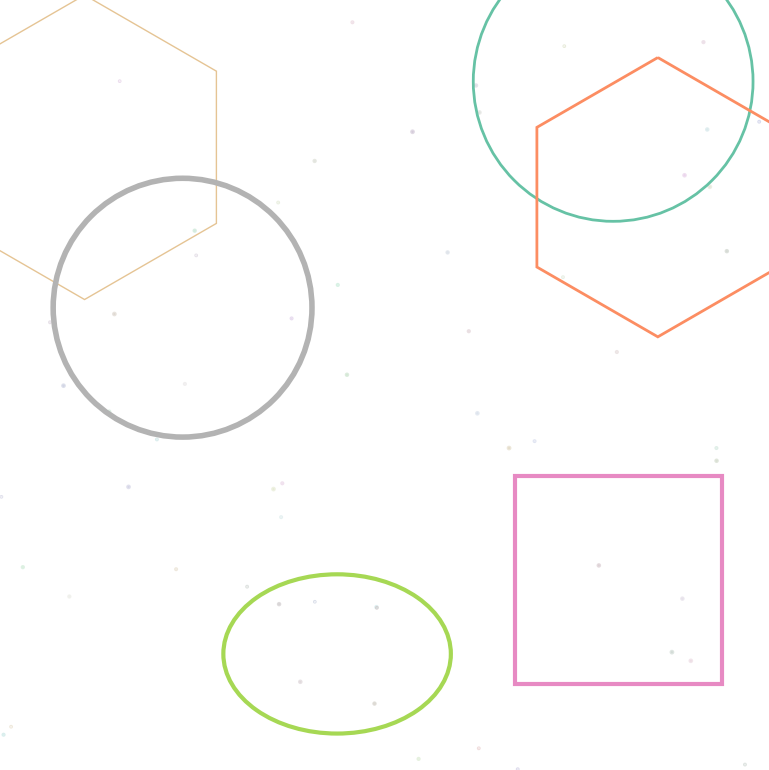[{"shape": "circle", "thickness": 1, "radius": 0.91, "center": [0.796, 0.894]}, {"shape": "hexagon", "thickness": 1, "radius": 0.91, "center": [0.854, 0.744]}, {"shape": "square", "thickness": 1.5, "radius": 0.67, "center": [0.803, 0.247]}, {"shape": "oval", "thickness": 1.5, "radius": 0.74, "center": [0.438, 0.151]}, {"shape": "hexagon", "thickness": 0.5, "radius": 0.99, "center": [0.11, 0.809]}, {"shape": "circle", "thickness": 2, "radius": 0.84, "center": [0.237, 0.6]}]